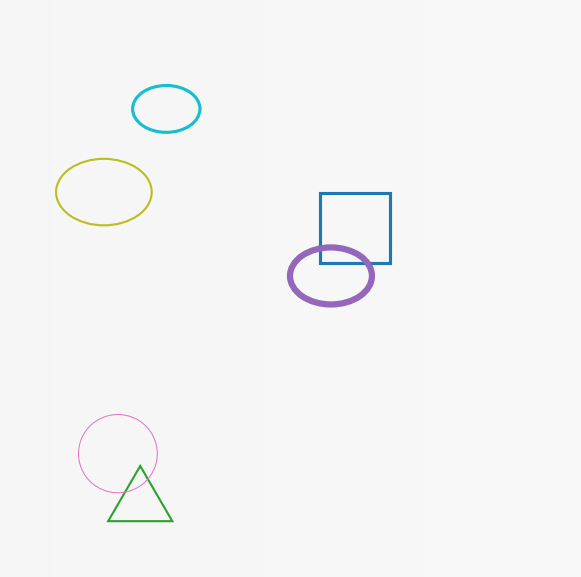[{"shape": "square", "thickness": 1.5, "radius": 0.3, "center": [0.611, 0.604]}, {"shape": "triangle", "thickness": 1, "radius": 0.32, "center": [0.241, 0.129]}, {"shape": "oval", "thickness": 3, "radius": 0.35, "center": [0.569, 0.521]}, {"shape": "circle", "thickness": 0.5, "radius": 0.34, "center": [0.203, 0.214]}, {"shape": "oval", "thickness": 1, "radius": 0.41, "center": [0.179, 0.667]}, {"shape": "oval", "thickness": 1.5, "radius": 0.29, "center": [0.286, 0.811]}]